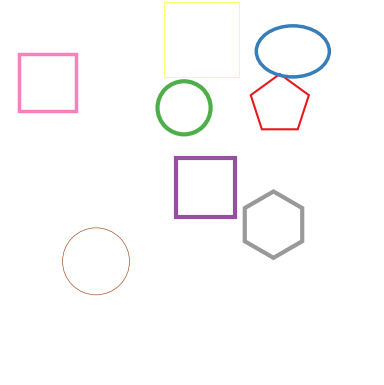[{"shape": "pentagon", "thickness": 1.5, "radius": 0.4, "center": [0.727, 0.728]}, {"shape": "oval", "thickness": 2.5, "radius": 0.47, "center": [0.761, 0.867]}, {"shape": "circle", "thickness": 3, "radius": 0.34, "center": [0.478, 0.72]}, {"shape": "square", "thickness": 3, "radius": 0.38, "center": [0.533, 0.514]}, {"shape": "square", "thickness": 0.5, "radius": 0.49, "center": [0.523, 0.898]}, {"shape": "circle", "thickness": 0.5, "radius": 0.43, "center": [0.249, 0.321]}, {"shape": "square", "thickness": 2.5, "radius": 0.37, "center": [0.124, 0.785]}, {"shape": "hexagon", "thickness": 3, "radius": 0.43, "center": [0.71, 0.416]}]